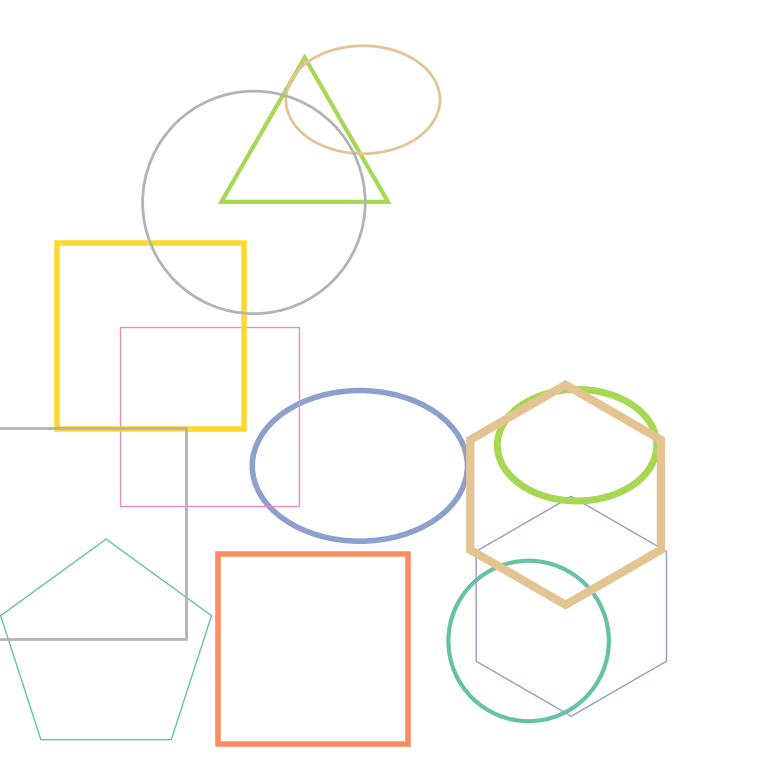[{"shape": "circle", "thickness": 1.5, "radius": 0.52, "center": [0.687, 0.168]}, {"shape": "pentagon", "thickness": 0.5, "radius": 0.72, "center": [0.138, 0.156]}, {"shape": "square", "thickness": 2, "radius": 0.62, "center": [0.407, 0.158]}, {"shape": "hexagon", "thickness": 0.5, "radius": 0.71, "center": [0.742, 0.213]}, {"shape": "oval", "thickness": 2, "radius": 0.7, "center": [0.467, 0.395]}, {"shape": "square", "thickness": 0.5, "radius": 0.58, "center": [0.272, 0.459]}, {"shape": "oval", "thickness": 2.5, "radius": 0.52, "center": [0.749, 0.422]}, {"shape": "triangle", "thickness": 1.5, "radius": 0.62, "center": [0.396, 0.8]}, {"shape": "square", "thickness": 2, "radius": 0.6, "center": [0.195, 0.563]}, {"shape": "oval", "thickness": 1, "radius": 0.5, "center": [0.471, 0.87]}, {"shape": "hexagon", "thickness": 3, "radius": 0.71, "center": [0.735, 0.357]}, {"shape": "square", "thickness": 1, "radius": 0.68, "center": [0.105, 0.307]}, {"shape": "circle", "thickness": 1, "radius": 0.72, "center": [0.33, 0.737]}]